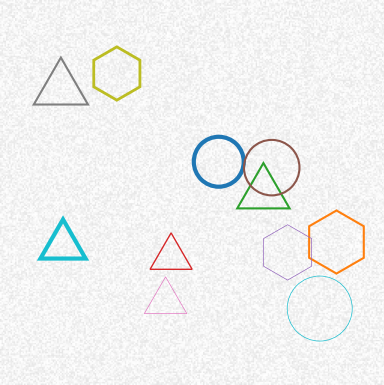[{"shape": "circle", "thickness": 3, "radius": 0.32, "center": [0.568, 0.58]}, {"shape": "hexagon", "thickness": 1.5, "radius": 0.41, "center": [0.874, 0.371]}, {"shape": "triangle", "thickness": 1.5, "radius": 0.39, "center": [0.684, 0.498]}, {"shape": "triangle", "thickness": 1, "radius": 0.32, "center": [0.444, 0.332]}, {"shape": "hexagon", "thickness": 0.5, "radius": 0.36, "center": [0.747, 0.344]}, {"shape": "circle", "thickness": 1.5, "radius": 0.36, "center": [0.706, 0.565]}, {"shape": "triangle", "thickness": 0.5, "radius": 0.32, "center": [0.43, 0.217]}, {"shape": "triangle", "thickness": 1.5, "radius": 0.41, "center": [0.158, 0.769]}, {"shape": "hexagon", "thickness": 2, "radius": 0.35, "center": [0.303, 0.809]}, {"shape": "circle", "thickness": 0.5, "radius": 0.42, "center": [0.83, 0.199]}, {"shape": "triangle", "thickness": 3, "radius": 0.34, "center": [0.164, 0.362]}]